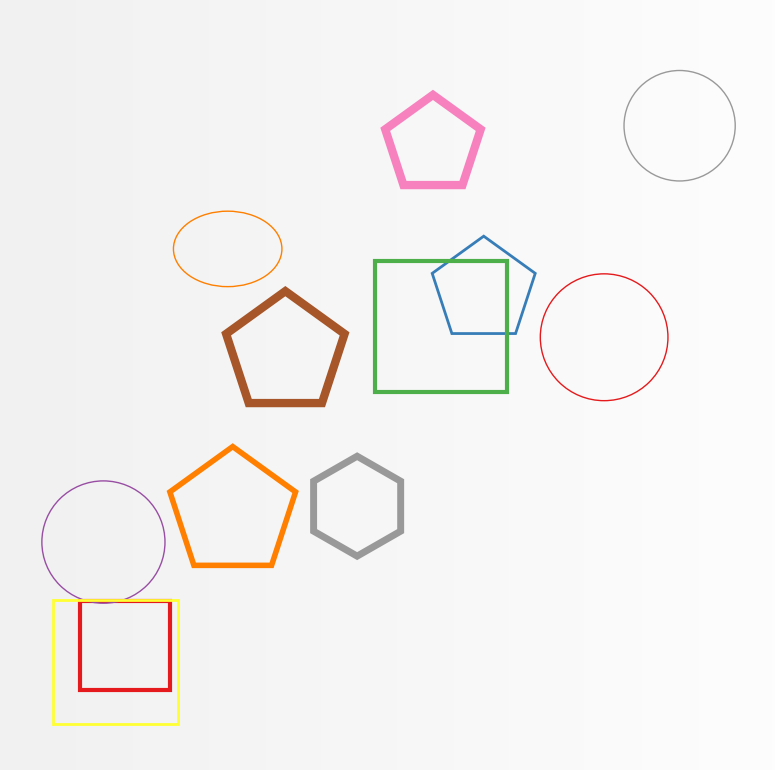[{"shape": "circle", "thickness": 0.5, "radius": 0.41, "center": [0.78, 0.562]}, {"shape": "square", "thickness": 1.5, "radius": 0.29, "center": [0.162, 0.161]}, {"shape": "pentagon", "thickness": 1, "radius": 0.35, "center": [0.624, 0.623]}, {"shape": "square", "thickness": 1.5, "radius": 0.43, "center": [0.569, 0.576]}, {"shape": "circle", "thickness": 0.5, "radius": 0.4, "center": [0.133, 0.296]}, {"shape": "oval", "thickness": 0.5, "radius": 0.35, "center": [0.294, 0.677]}, {"shape": "pentagon", "thickness": 2, "radius": 0.43, "center": [0.3, 0.335]}, {"shape": "square", "thickness": 1, "radius": 0.4, "center": [0.149, 0.14]}, {"shape": "pentagon", "thickness": 3, "radius": 0.4, "center": [0.368, 0.542]}, {"shape": "pentagon", "thickness": 3, "radius": 0.32, "center": [0.559, 0.812]}, {"shape": "hexagon", "thickness": 2.5, "radius": 0.32, "center": [0.461, 0.343]}, {"shape": "circle", "thickness": 0.5, "radius": 0.36, "center": [0.877, 0.837]}]